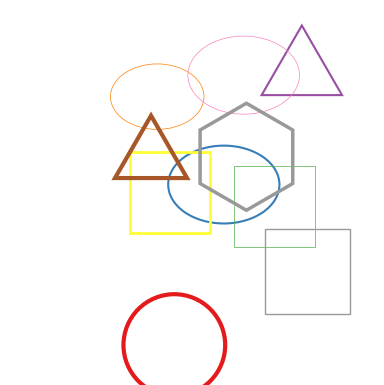[{"shape": "circle", "thickness": 3, "radius": 0.66, "center": [0.453, 0.104]}, {"shape": "oval", "thickness": 1.5, "radius": 0.72, "center": [0.581, 0.521]}, {"shape": "square", "thickness": 0.5, "radius": 0.52, "center": [0.713, 0.463]}, {"shape": "triangle", "thickness": 1.5, "radius": 0.6, "center": [0.784, 0.813]}, {"shape": "oval", "thickness": 0.5, "radius": 0.61, "center": [0.408, 0.749]}, {"shape": "square", "thickness": 2, "radius": 0.52, "center": [0.442, 0.499]}, {"shape": "triangle", "thickness": 3, "radius": 0.54, "center": [0.392, 0.592]}, {"shape": "oval", "thickness": 0.5, "radius": 0.72, "center": [0.633, 0.805]}, {"shape": "square", "thickness": 1, "radius": 0.55, "center": [0.8, 0.296]}, {"shape": "hexagon", "thickness": 2.5, "radius": 0.69, "center": [0.64, 0.593]}]